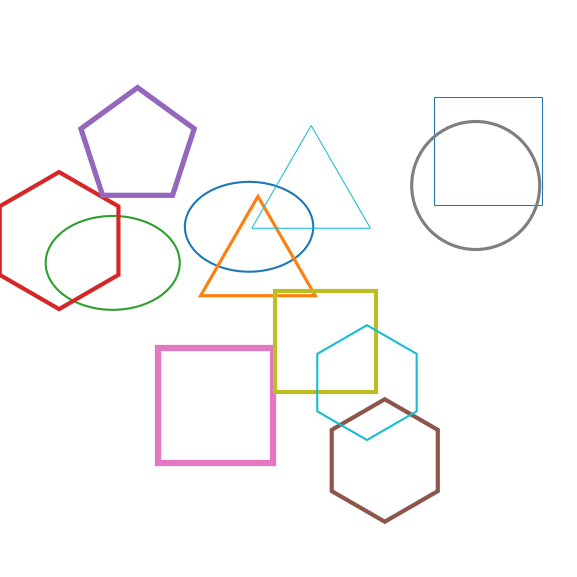[{"shape": "oval", "thickness": 1, "radius": 0.56, "center": [0.431, 0.606]}, {"shape": "square", "thickness": 0.5, "radius": 0.47, "center": [0.844, 0.737]}, {"shape": "triangle", "thickness": 1.5, "radius": 0.57, "center": [0.447, 0.544]}, {"shape": "oval", "thickness": 1, "radius": 0.58, "center": [0.195, 0.544]}, {"shape": "hexagon", "thickness": 2, "radius": 0.59, "center": [0.102, 0.583]}, {"shape": "pentagon", "thickness": 2.5, "radius": 0.52, "center": [0.238, 0.744]}, {"shape": "hexagon", "thickness": 2, "radius": 0.53, "center": [0.666, 0.202]}, {"shape": "square", "thickness": 3, "radius": 0.5, "center": [0.373, 0.298]}, {"shape": "circle", "thickness": 1.5, "radius": 0.55, "center": [0.824, 0.678]}, {"shape": "square", "thickness": 2, "radius": 0.44, "center": [0.564, 0.408]}, {"shape": "triangle", "thickness": 0.5, "radius": 0.59, "center": [0.539, 0.663]}, {"shape": "hexagon", "thickness": 1, "radius": 0.5, "center": [0.635, 0.337]}]